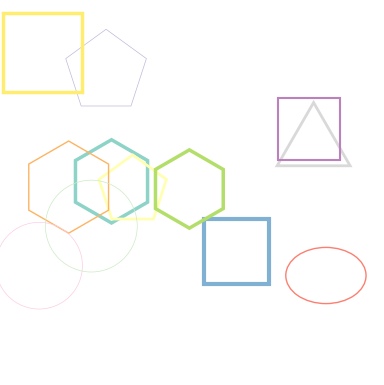[{"shape": "hexagon", "thickness": 2.5, "radius": 0.54, "center": [0.29, 0.529]}, {"shape": "pentagon", "thickness": 2, "radius": 0.46, "center": [0.345, 0.506]}, {"shape": "pentagon", "thickness": 0.5, "radius": 0.55, "center": [0.275, 0.814]}, {"shape": "oval", "thickness": 1, "radius": 0.52, "center": [0.847, 0.284]}, {"shape": "square", "thickness": 3, "radius": 0.43, "center": [0.615, 0.346]}, {"shape": "hexagon", "thickness": 1, "radius": 0.6, "center": [0.178, 0.514]}, {"shape": "hexagon", "thickness": 2.5, "radius": 0.51, "center": [0.492, 0.509]}, {"shape": "circle", "thickness": 0.5, "radius": 0.56, "center": [0.101, 0.31]}, {"shape": "triangle", "thickness": 2, "radius": 0.55, "center": [0.815, 0.624]}, {"shape": "square", "thickness": 1.5, "radius": 0.41, "center": [0.803, 0.665]}, {"shape": "circle", "thickness": 0.5, "radius": 0.6, "center": [0.237, 0.413]}, {"shape": "square", "thickness": 2.5, "radius": 0.52, "center": [0.11, 0.864]}]